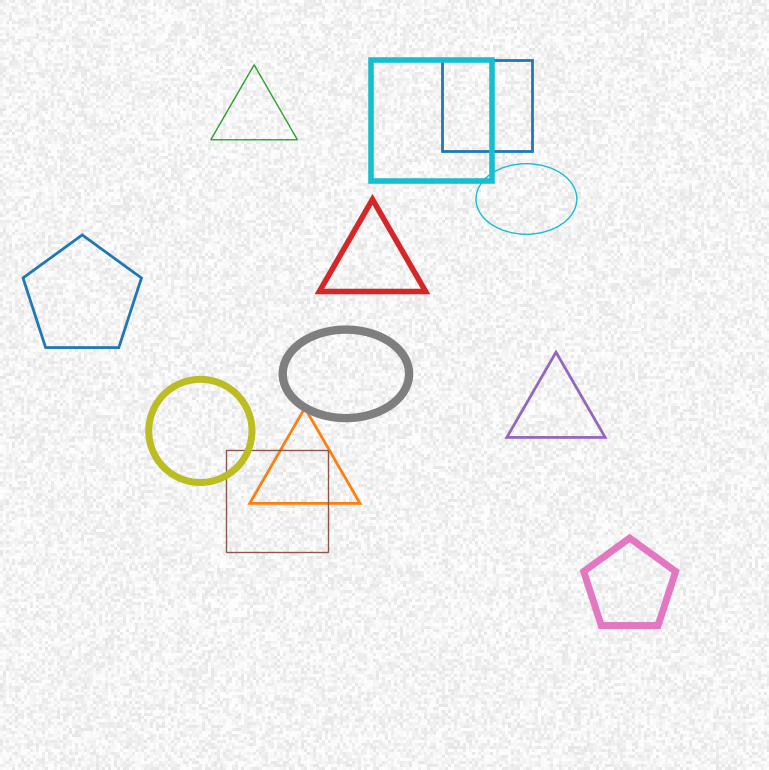[{"shape": "pentagon", "thickness": 1, "radius": 0.4, "center": [0.107, 0.614]}, {"shape": "square", "thickness": 1, "radius": 0.29, "center": [0.632, 0.863]}, {"shape": "triangle", "thickness": 1, "radius": 0.41, "center": [0.396, 0.388]}, {"shape": "triangle", "thickness": 0.5, "radius": 0.32, "center": [0.33, 0.851]}, {"shape": "triangle", "thickness": 2, "radius": 0.4, "center": [0.484, 0.661]}, {"shape": "triangle", "thickness": 1, "radius": 0.37, "center": [0.722, 0.469]}, {"shape": "square", "thickness": 0.5, "radius": 0.33, "center": [0.36, 0.349]}, {"shape": "pentagon", "thickness": 2.5, "radius": 0.31, "center": [0.818, 0.238]}, {"shape": "oval", "thickness": 3, "radius": 0.41, "center": [0.449, 0.514]}, {"shape": "circle", "thickness": 2.5, "radius": 0.34, "center": [0.26, 0.44]}, {"shape": "oval", "thickness": 0.5, "radius": 0.33, "center": [0.684, 0.742]}, {"shape": "square", "thickness": 2, "radius": 0.39, "center": [0.56, 0.844]}]